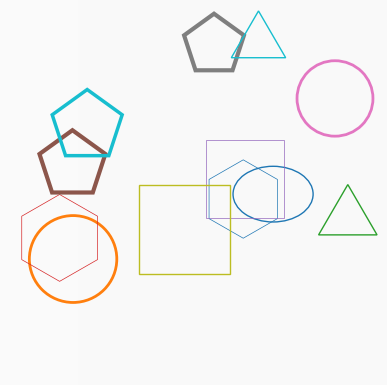[{"shape": "oval", "thickness": 1, "radius": 0.52, "center": [0.705, 0.496]}, {"shape": "hexagon", "thickness": 0.5, "radius": 0.51, "center": [0.628, 0.483]}, {"shape": "circle", "thickness": 2, "radius": 0.56, "center": [0.189, 0.327]}, {"shape": "triangle", "thickness": 1, "radius": 0.44, "center": [0.898, 0.433]}, {"shape": "hexagon", "thickness": 0.5, "radius": 0.56, "center": [0.154, 0.382]}, {"shape": "square", "thickness": 0.5, "radius": 0.5, "center": [0.633, 0.535]}, {"shape": "pentagon", "thickness": 3, "radius": 0.45, "center": [0.187, 0.572]}, {"shape": "circle", "thickness": 2, "radius": 0.49, "center": [0.864, 0.744]}, {"shape": "pentagon", "thickness": 3, "radius": 0.41, "center": [0.552, 0.883]}, {"shape": "square", "thickness": 1, "radius": 0.58, "center": [0.476, 0.404]}, {"shape": "pentagon", "thickness": 2.5, "radius": 0.47, "center": [0.225, 0.672]}, {"shape": "triangle", "thickness": 1, "radius": 0.4, "center": [0.667, 0.891]}]